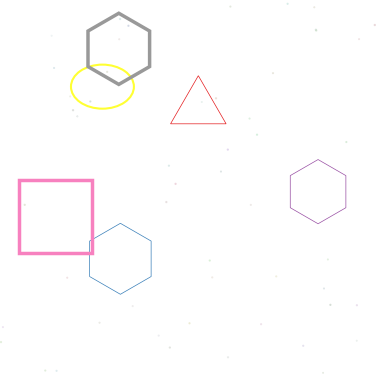[{"shape": "triangle", "thickness": 0.5, "radius": 0.42, "center": [0.515, 0.72]}, {"shape": "hexagon", "thickness": 0.5, "radius": 0.46, "center": [0.313, 0.328]}, {"shape": "hexagon", "thickness": 0.5, "radius": 0.42, "center": [0.826, 0.502]}, {"shape": "oval", "thickness": 1.5, "radius": 0.41, "center": [0.266, 0.775]}, {"shape": "square", "thickness": 2.5, "radius": 0.47, "center": [0.143, 0.438]}, {"shape": "hexagon", "thickness": 2.5, "radius": 0.46, "center": [0.309, 0.873]}]